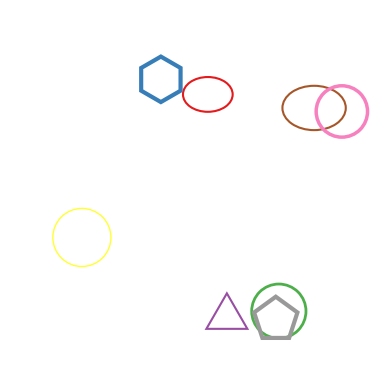[{"shape": "oval", "thickness": 1.5, "radius": 0.32, "center": [0.54, 0.755]}, {"shape": "hexagon", "thickness": 3, "radius": 0.3, "center": [0.418, 0.794]}, {"shape": "circle", "thickness": 2, "radius": 0.35, "center": [0.724, 0.192]}, {"shape": "triangle", "thickness": 1.5, "radius": 0.31, "center": [0.589, 0.177]}, {"shape": "circle", "thickness": 1, "radius": 0.38, "center": [0.213, 0.383]}, {"shape": "oval", "thickness": 1.5, "radius": 0.41, "center": [0.816, 0.72]}, {"shape": "circle", "thickness": 2.5, "radius": 0.33, "center": [0.888, 0.711]}, {"shape": "pentagon", "thickness": 3, "radius": 0.3, "center": [0.716, 0.17]}]